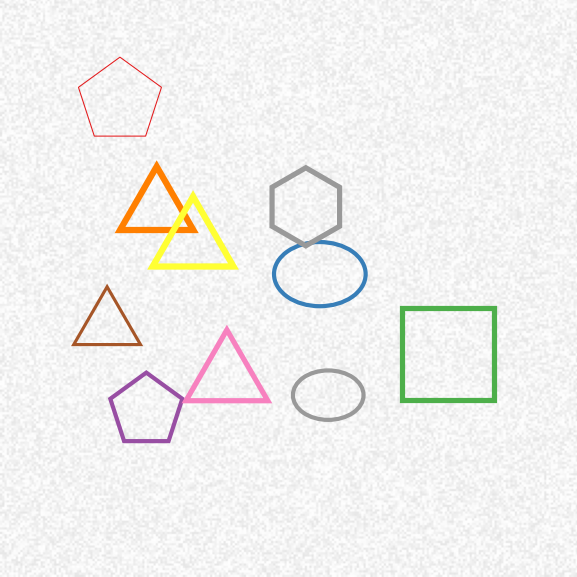[{"shape": "pentagon", "thickness": 0.5, "radius": 0.38, "center": [0.208, 0.825]}, {"shape": "oval", "thickness": 2, "radius": 0.4, "center": [0.554, 0.524]}, {"shape": "square", "thickness": 2.5, "radius": 0.4, "center": [0.776, 0.386]}, {"shape": "pentagon", "thickness": 2, "radius": 0.33, "center": [0.253, 0.288]}, {"shape": "triangle", "thickness": 3, "radius": 0.37, "center": [0.271, 0.637]}, {"shape": "triangle", "thickness": 3, "radius": 0.4, "center": [0.334, 0.578]}, {"shape": "triangle", "thickness": 1.5, "radius": 0.33, "center": [0.185, 0.436]}, {"shape": "triangle", "thickness": 2.5, "radius": 0.41, "center": [0.393, 0.346]}, {"shape": "oval", "thickness": 2, "radius": 0.31, "center": [0.568, 0.315]}, {"shape": "hexagon", "thickness": 2.5, "radius": 0.34, "center": [0.53, 0.641]}]